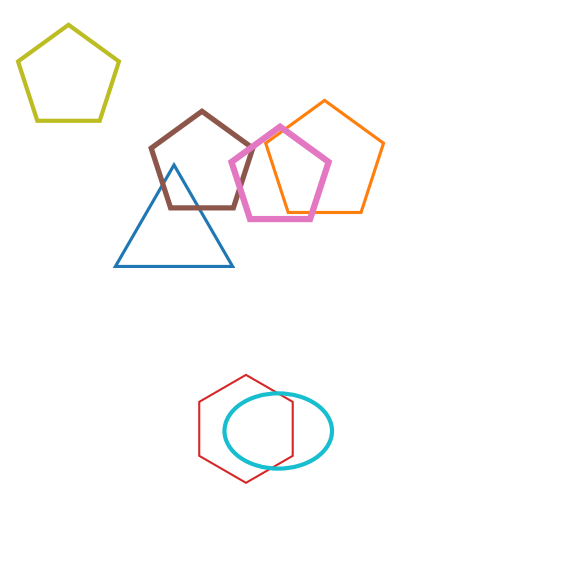[{"shape": "triangle", "thickness": 1.5, "radius": 0.59, "center": [0.301, 0.596]}, {"shape": "pentagon", "thickness": 1.5, "radius": 0.54, "center": [0.562, 0.718]}, {"shape": "hexagon", "thickness": 1, "radius": 0.47, "center": [0.426, 0.257]}, {"shape": "pentagon", "thickness": 2.5, "radius": 0.46, "center": [0.35, 0.714]}, {"shape": "pentagon", "thickness": 3, "radius": 0.44, "center": [0.485, 0.691]}, {"shape": "pentagon", "thickness": 2, "radius": 0.46, "center": [0.119, 0.864]}, {"shape": "oval", "thickness": 2, "radius": 0.47, "center": [0.482, 0.253]}]